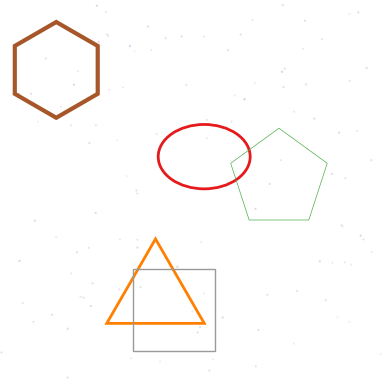[{"shape": "oval", "thickness": 2, "radius": 0.6, "center": [0.53, 0.593]}, {"shape": "pentagon", "thickness": 0.5, "radius": 0.66, "center": [0.725, 0.535]}, {"shape": "triangle", "thickness": 2, "radius": 0.73, "center": [0.404, 0.233]}, {"shape": "hexagon", "thickness": 3, "radius": 0.62, "center": [0.146, 0.818]}, {"shape": "square", "thickness": 1, "radius": 0.53, "center": [0.451, 0.194]}]